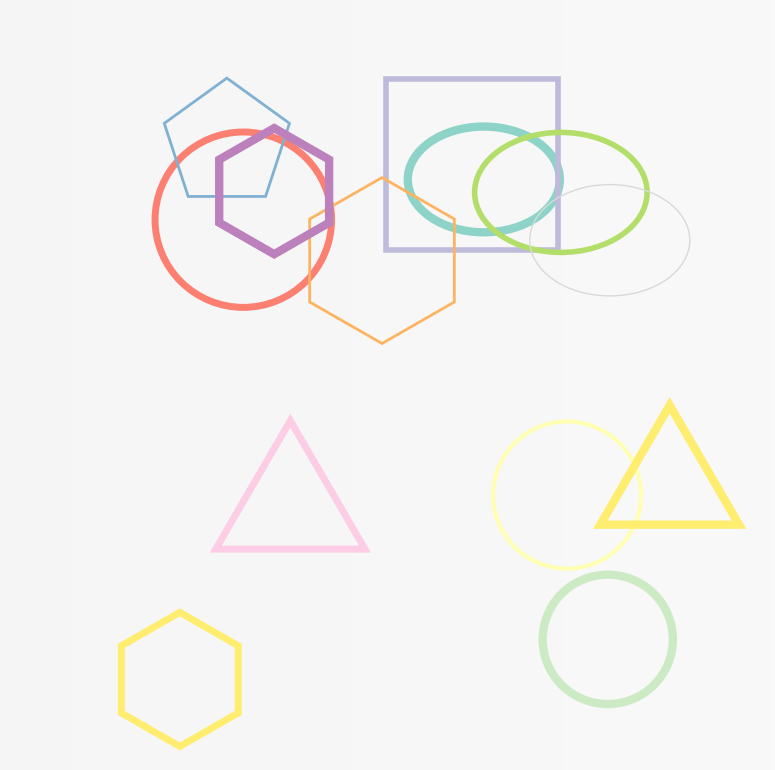[{"shape": "oval", "thickness": 3, "radius": 0.49, "center": [0.624, 0.767]}, {"shape": "circle", "thickness": 1.5, "radius": 0.48, "center": [0.732, 0.357]}, {"shape": "square", "thickness": 2, "radius": 0.55, "center": [0.609, 0.787]}, {"shape": "circle", "thickness": 2.5, "radius": 0.57, "center": [0.314, 0.715]}, {"shape": "pentagon", "thickness": 1, "radius": 0.42, "center": [0.293, 0.814]}, {"shape": "hexagon", "thickness": 1, "radius": 0.54, "center": [0.493, 0.662]}, {"shape": "oval", "thickness": 2, "radius": 0.56, "center": [0.724, 0.75]}, {"shape": "triangle", "thickness": 2.5, "radius": 0.56, "center": [0.375, 0.342]}, {"shape": "oval", "thickness": 0.5, "radius": 0.52, "center": [0.787, 0.688]}, {"shape": "hexagon", "thickness": 3, "radius": 0.41, "center": [0.354, 0.752]}, {"shape": "circle", "thickness": 3, "radius": 0.42, "center": [0.784, 0.17]}, {"shape": "hexagon", "thickness": 2.5, "radius": 0.44, "center": [0.232, 0.118]}, {"shape": "triangle", "thickness": 3, "radius": 0.52, "center": [0.864, 0.37]}]